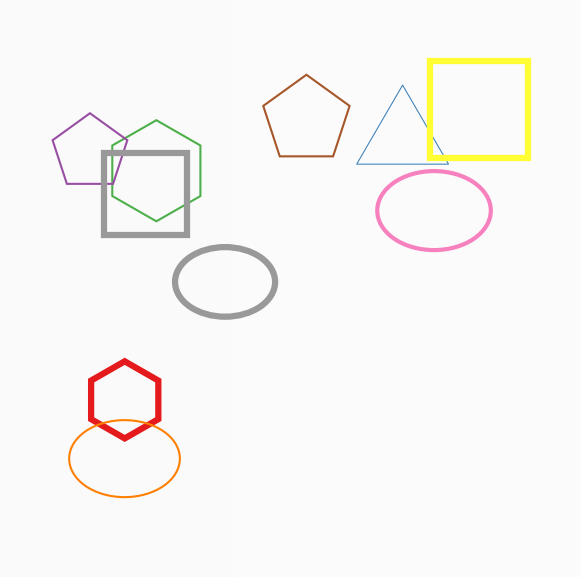[{"shape": "hexagon", "thickness": 3, "radius": 0.33, "center": [0.215, 0.307]}, {"shape": "triangle", "thickness": 0.5, "radius": 0.46, "center": [0.693, 0.761]}, {"shape": "hexagon", "thickness": 1, "radius": 0.44, "center": [0.269, 0.703]}, {"shape": "pentagon", "thickness": 1, "radius": 0.34, "center": [0.155, 0.735]}, {"shape": "oval", "thickness": 1, "radius": 0.48, "center": [0.214, 0.205]}, {"shape": "square", "thickness": 3, "radius": 0.42, "center": [0.825, 0.81]}, {"shape": "pentagon", "thickness": 1, "radius": 0.39, "center": [0.527, 0.792]}, {"shape": "oval", "thickness": 2, "radius": 0.49, "center": [0.747, 0.634]}, {"shape": "square", "thickness": 3, "radius": 0.36, "center": [0.251, 0.663]}, {"shape": "oval", "thickness": 3, "radius": 0.43, "center": [0.387, 0.511]}]